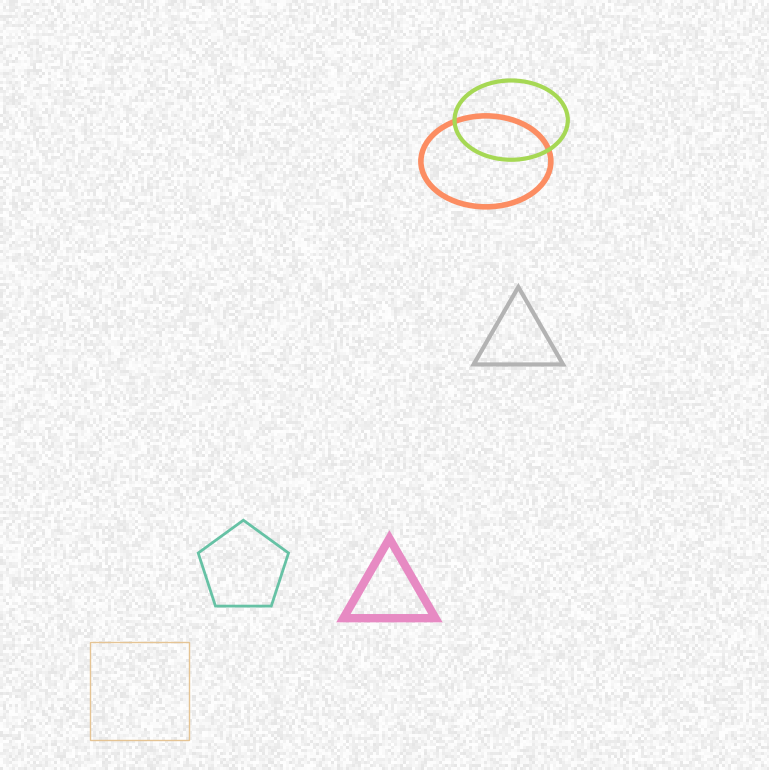[{"shape": "pentagon", "thickness": 1, "radius": 0.31, "center": [0.316, 0.263]}, {"shape": "oval", "thickness": 2, "radius": 0.42, "center": [0.631, 0.79]}, {"shape": "triangle", "thickness": 3, "radius": 0.35, "center": [0.506, 0.232]}, {"shape": "oval", "thickness": 1.5, "radius": 0.37, "center": [0.664, 0.844]}, {"shape": "square", "thickness": 0.5, "radius": 0.32, "center": [0.181, 0.103]}, {"shape": "triangle", "thickness": 1.5, "radius": 0.34, "center": [0.673, 0.56]}]